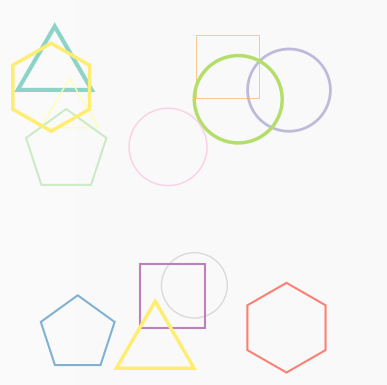[{"shape": "triangle", "thickness": 3, "radius": 0.55, "center": [0.141, 0.821]}, {"shape": "triangle", "thickness": 1, "radius": 0.43, "center": [0.18, 0.711]}, {"shape": "circle", "thickness": 2, "radius": 0.53, "center": [0.746, 0.766]}, {"shape": "hexagon", "thickness": 1.5, "radius": 0.58, "center": [0.739, 0.149]}, {"shape": "pentagon", "thickness": 1.5, "radius": 0.5, "center": [0.201, 0.133]}, {"shape": "square", "thickness": 0.5, "radius": 0.41, "center": [0.587, 0.828]}, {"shape": "circle", "thickness": 2.5, "radius": 0.57, "center": [0.615, 0.742]}, {"shape": "circle", "thickness": 1, "radius": 0.5, "center": [0.434, 0.618]}, {"shape": "circle", "thickness": 1, "radius": 0.42, "center": [0.502, 0.259]}, {"shape": "square", "thickness": 1.5, "radius": 0.42, "center": [0.446, 0.231]}, {"shape": "pentagon", "thickness": 1.5, "radius": 0.54, "center": [0.171, 0.608]}, {"shape": "triangle", "thickness": 2.5, "radius": 0.58, "center": [0.401, 0.102]}, {"shape": "hexagon", "thickness": 2.5, "radius": 0.57, "center": [0.132, 0.773]}]